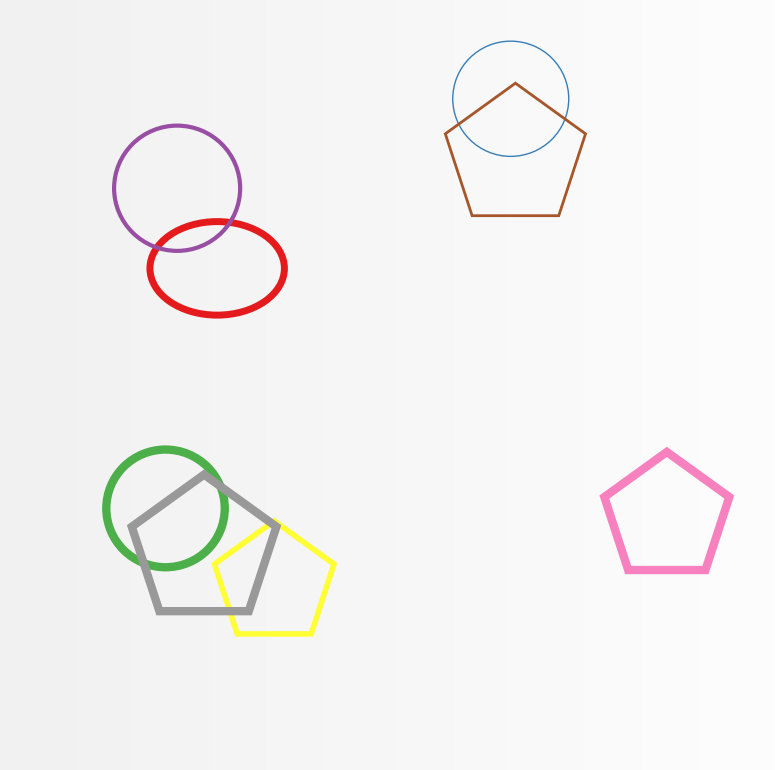[{"shape": "oval", "thickness": 2.5, "radius": 0.43, "center": [0.28, 0.651]}, {"shape": "circle", "thickness": 0.5, "radius": 0.37, "center": [0.659, 0.872]}, {"shape": "circle", "thickness": 3, "radius": 0.38, "center": [0.214, 0.34]}, {"shape": "circle", "thickness": 1.5, "radius": 0.41, "center": [0.229, 0.756]}, {"shape": "pentagon", "thickness": 2, "radius": 0.41, "center": [0.354, 0.242]}, {"shape": "pentagon", "thickness": 1, "radius": 0.48, "center": [0.665, 0.797]}, {"shape": "pentagon", "thickness": 3, "radius": 0.42, "center": [0.86, 0.328]}, {"shape": "pentagon", "thickness": 3, "radius": 0.49, "center": [0.263, 0.286]}]